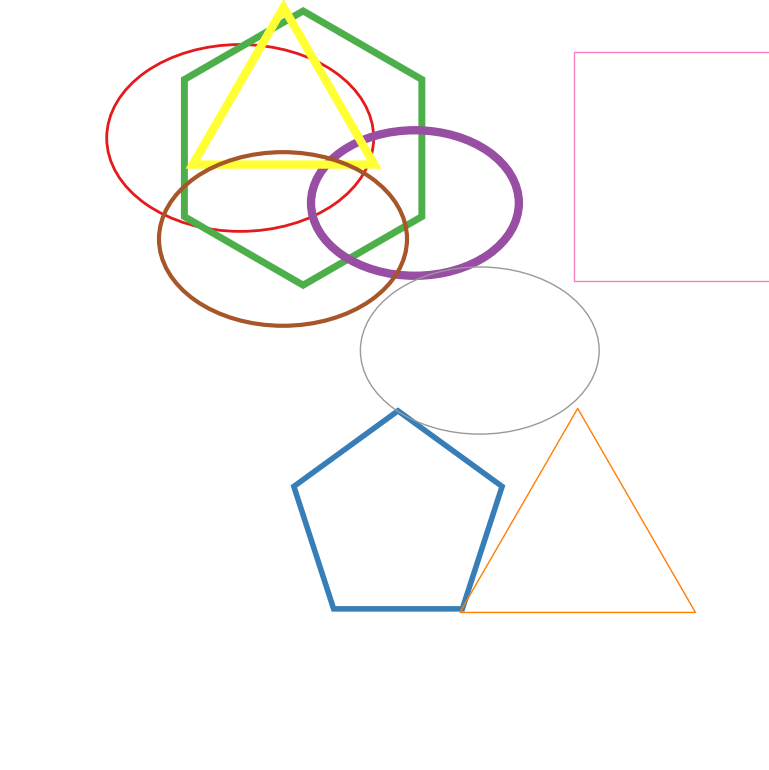[{"shape": "oval", "thickness": 1, "radius": 0.87, "center": [0.312, 0.821]}, {"shape": "pentagon", "thickness": 2, "radius": 0.71, "center": [0.517, 0.324]}, {"shape": "hexagon", "thickness": 2.5, "radius": 0.89, "center": [0.394, 0.808]}, {"shape": "oval", "thickness": 3, "radius": 0.67, "center": [0.539, 0.736]}, {"shape": "triangle", "thickness": 0.5, "radius": 0.88, "center": [0.75, 0.293]}, {"shape": "triangle", "thickness": 3, "radius": 0.68, "center": [0.368, 0.854]}, {"shape": "oval", "thickness": 1.5, "radius": 0.81, "center": [0.368, 0.69]}, {"shape": "square", "thickness": 0.5, "radius": 0.74, "center": [0.893, 0.783]}, {"shape": "oval", "thickness": 0.5, "radius": 0.78, "center": [0.623, 0.545]}]